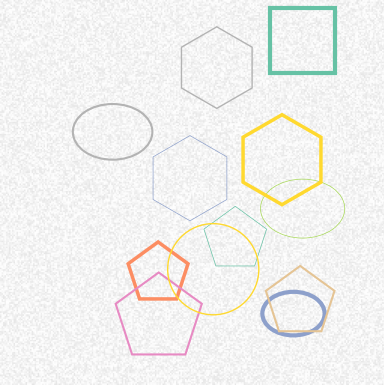[{"shape": "pentagon", "thickness": 0.5, "radius": 0.43, "center": [0.611, 0.378]}, {"shape": "square", "thickness": 3, "radius": 0.42, "center": [0.785, 0.895]}, {"shape": "pentagon", "thickness": 2.5, "radius": 0.41, "center": [0.411, 0.29]}, {"shape": "hexagon", "thickness": 0.5, "radius": 0.55, "center": [0.493, 0.537]}, {"shape": "oval", "thickness": 3, "radius": 0.4, "center": [0.762, 0.185]}, {"shape": "pentagon", "thickness": 1.5, "radius": 0.59, "center": [0.412, 0.175]}, {"shape": "oval", "thickness": 0.5, "radius": 0.55, "center": [0.786, 0.458]}, {"shape": "circle", "thickness": 1, "radius": 0.59, "center": [0.554, 0.301]}, {"shape": "hexagon", "thickness": 2.5, "radius": 0.58, "center": [0.732, 0.585]}, {"shape": "pentagon", "thickness": 1.5, "radius": 0.47, "center": [0.78, 0.216]}, {"shape": "hexagon", "thickness": 1, "radius": 0.53, "center": [0.563, 0.824]}, {"shape": "oval", "thickness": 1.5, "radius": 0.52, "center": [0.293, 0.658]}]